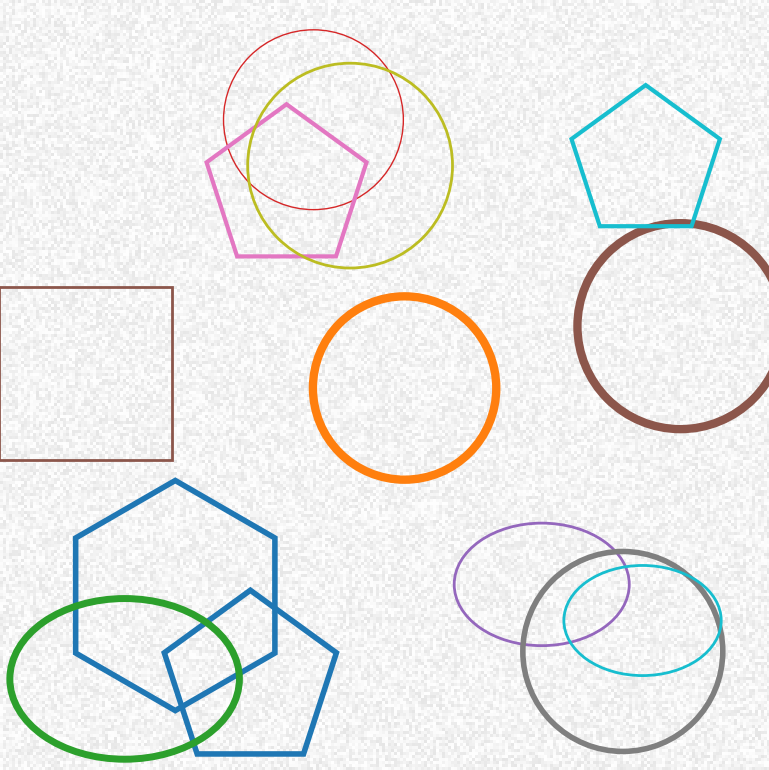[{"shape": "pentagon", "thickness": 2, "radius": 0.59, "center": [0.325, 0.116]}, {"shape": "hexagon", "thickness": 2, "radius": 0.75, "center": [0.228, 0.227]}, {"shape": "circle", "thickness": 3, "radius": 0.6, "center": [0.525, 0.496]}, {"shape": "oval", "thickness": 2.5, "radius": 0.75, "center": [0.162, 0.118]}, {"shape": "circle", "thickness": 0.5, "radius": 0.58, "center": [0.407, 0.845]}, {"shape": "oval", "thickness": 1, "radius": 0.57, "center": [0.704, 0.241]}, {"shape": "circle", "thickness": 3, "radius": 0.67, "center": [0.884, 0.576]}, {"shape": "square", "thickness": 1, "radius": 0.56, "center": [0.112, 0.514]}, {"shape": "pentagon", "thickness": 1.5, "radius": 0.55, "center": [0.372, 0.755]}, {"shape": "circle", "thickness": 2, "radius": 0.65, "center": [0.809, 0.154]}, {"shape": "circle", "thickness": 1, "radius": 0.67, "center": [0.455, 0.785]}, {"shape": "oval", "thickness": 1, "radius": 0.51, "center": [0.834, 0.194]}, {"shape": "pentagon", "thickness": 1.5, "radius": 0.51, "center": [0.839, 0.788]}]